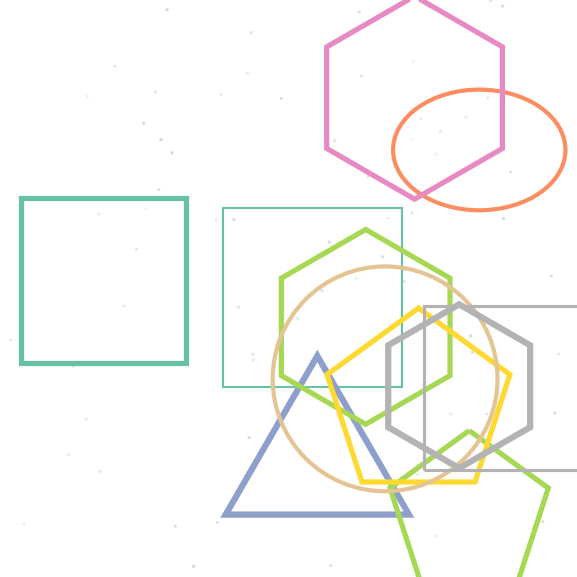[{"shape": "square", "thickness": 2.5, "radius": 0.71, "center": [0.179, 0.514]}, {"shape": "square", "thickness": 1, "radius": 0.77, "center": [0.541, 0.484]}, {"shape": "oval", "thickness": 2, "radius": 0.75, "center": [0.83, 0.739]}, {"shape": "triangle", "thickness": 3, "radius": 0.92, "center": [0.549, 0.2]}, {"shape": "hexagon", "thickness": 2.5, "radius": 0.88, "center": [0.718, 0.83]}, {"shape": "pentagon", "thickness": 2.5, "radius": 0.72, "center": [0.812, 0.109]}, {"shape": "hexagon", "thickness": 2.5, "radius": 0.84, "center": [0.633, 0.433]}, {"shape": "pentagon", "thickness": 2.5, "radius": 0.83, "center": [0.725, 0.299]}, {"shape": "circle", "thickness": 2, "radius": 0.97, "center": [0.667, 0.343]}, {"shape": "square", "thickness": 1.5, "radius": 0.71, "center": [0.876, 0.327]}, {"shape": "hexagon", "thickness": 3, "radius": 0.71, "center": [0.795, 0.33]}]